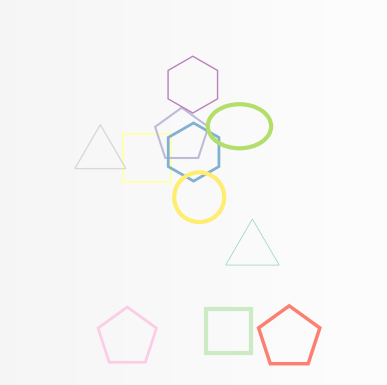[{"shape": "triangle", "thickness": 0.5, "radius": 0.4, "center": [0.651, 0.351]}, {"shape": "square", "thickness": 1.5, "radius": 0.31, "center": [0.38, 0.591]}, {"shape": "pentagon", "thickness": 1.5, "radius": 0.36, "center": [0.469, 0.648]}, {"shape": "pentagon", "thickness": 2.5, "radius": 0.42, "center": [0.746, 0.123]}, {"shape": "hexagon", "thickness": 2, "radius": 0.38, "center": [0.5, 0.605]}, {"shape": "oval", "thickness": 3, "radius": 0.41, "center": [0.618, 0.672]}, {"shape": "pentagon", "thickness": 2, "radius": 0.4, "center": [0.328, 0.123]}, {"shape": "triangle", "thickness": 1, "radius": 0.38, "center": [0.259, 0.6]}, {"shape": "hexagon", "thickness": 1, "radius": 0.37, "center": [0.498, 0.78]}, {"shape": "square", "thickness": 3, "radius": 0.29, "center": [0.59, 0.141]}, {"shape": "circle", "thickness": 3, "radius": 0.32, "center": [0.514, 0.488]}]